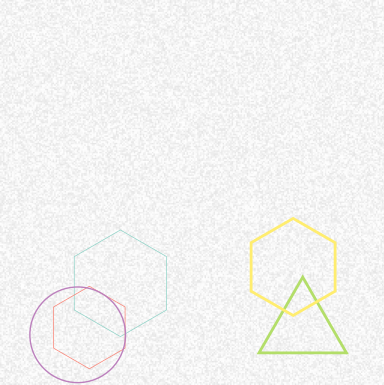[{"shape": "hexagon", "thickness": 0.5, "radius": 0.69, "center": [0.313, 0.264]}, {"shape": "hexagon", "thickness": 0.5, "radius": 0.54, "center": [0.232, 0.149]}, {"shape": "triangle", "thickness": 2, "radius": 0.66, "center": [0.786, 0.149]}, {"shape": "circle", "thickness": 1, "radius": 0.62, "center": [0.202, 0.13]}, {"shape": "hexagon", "thickness": 2, "radius": 0.63, "center": [0.761, 0.307]}]